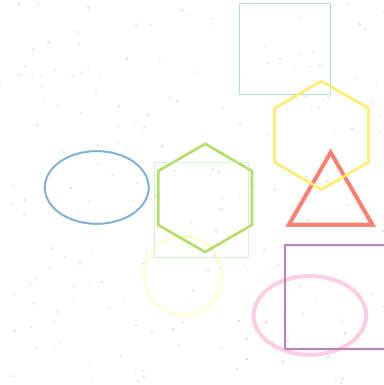[{"shape": "square", "thickness": 0.5, "radius": 0.59, "center": [0.738, 0.873]}, {"shape": "circle", "thickness": 1, "radius": 0.51, "center": [0.476, 0.284]}, {"shape": "triangle", "thickness": 3, "radius": 0.63, "center": [0.859, 0.479]}, {"shape": "oval", "thickness": 1.5, "radius": 0.67, "center": [0.251, 0.513]}, {"shape": "hexagon", "thickness": 2, "radius": 0.7, "center": [0.533, 0.486]}, {"shape": "oval", "thickness": 3, "radius": 0.73, "center": [0.805, 0.181]}, {"shape": "square", "thickness": 1.5, "radius": 0.68, "center": [0.876, 0.227]}, {"shape": "square", "thickness": 0.5, "radius": 0.61, "center": [0.522, 0.456]}, {"shape": "hexagon", "thickness": 2, "radius": 0.7, "center": [0.835, 0.649]}]